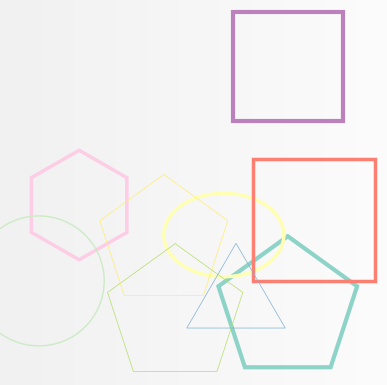[{"shape": "pentagon", "thickness": 3, "radius": 0.94, "center": [0.743, 0.198]}, {"shape": "oval", "thickness": 2.5, "radius": 0.77, "center": [0.578, 0.39]}, {"shape": "square", "thickness": 2.5, "radius": 0.79, "center": [0.811, 0.429]}, {"shape": "triangle", "thickness": 0.5, "radius": 0.73, "center": [0.609, 0.221]}, {"shape": "pentagon", "thickness": 0.5, "radius": 0.92, "center": [0.452, 0.184]}, {"shape": "hexagon", "thickness": 2.5, "radius": 0.71, "center": [0.204, 0.467]}, {"shape": "square", "thickness": 3, "radius": 0.71, "center": [0.744, 0.827]}, {"shape": "circle", "thickness": 1, "radius": 0.84, "center": [0.1, 0.27]}, {"shape": "pentagon", "thickness": 0.5, "radius": 0.87, "center": [0.423, 0.373]}]